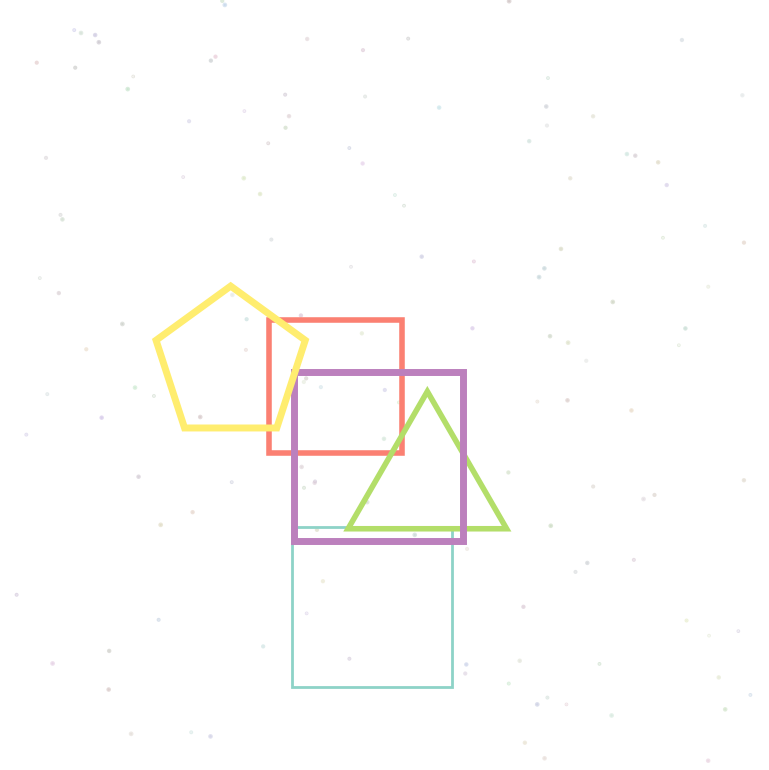[{"shape": "square", "thickness": 1, "radius": 0.52, "center": [0.483, 0.212]}, {"shape": "square", "thickness": 2, "radius": 0.43, "center": [0.435, 0.498]}, {"shape": "triangle", "thickness": 2, "radius": 0.59, "center": [0.555, 0.373]}, {"shape": "square", "thickness": 2.5, "radius": 0.55, "center": [0.492, 0.407]}, {"shape": "pentagon", "thickness": 2.5, "radius": 0.51, "center": [0.3, 0.527]}]